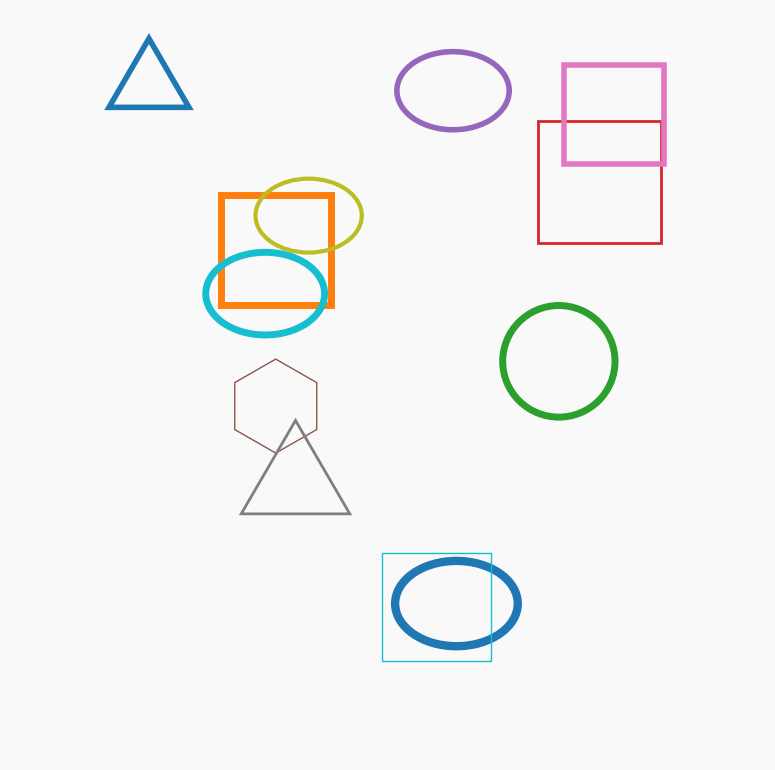[{"shape": "triangle", "thickness": 2, "radius": 0.3, "center": [0.192, 0.89]}, {"shape": "oval", "thickness": 3, "radius": 0.4, "center": [0.589, 0.216]}, {"shape": "square", "thickness": 2.5, "radius": 0.36, "center": [0.356, 0.676]}, {"shape": "circle", "thickness": 2.5, "radius": 0.36, "center": [0.721, 0.531]}, {"shape": "square", "thickness": 1, "radius": 0.4, "center": [0.773, 0.763]}, {"shape": "oval", "thickness": 2, "radius": 0.36, "center": [0.585, 0.882]}, {"shape": "hexagon", "thickness": 0.5, "radius": 0.31, "center": [0.356, 0.473]}, {"shape": "square", "thickness": 2, "radius": 0.32, "center": [0.793, 0.852]}, {"shape": "triangle", "thickness": 1, "radius": 0.4, "center": [0.381, 0.373]}, {"shape": "oval", "thickness": 1.5, "radius": 0.34, "center": [0.398, 0.72]}, {"shape": "oval", "thickness": 2.5, "radius": 0.38, "center": [0.342, 0.619]}, {"shape": "square", "thickness": 0.5, "radius": 0.35, "center": [0.563, 0.212]}]